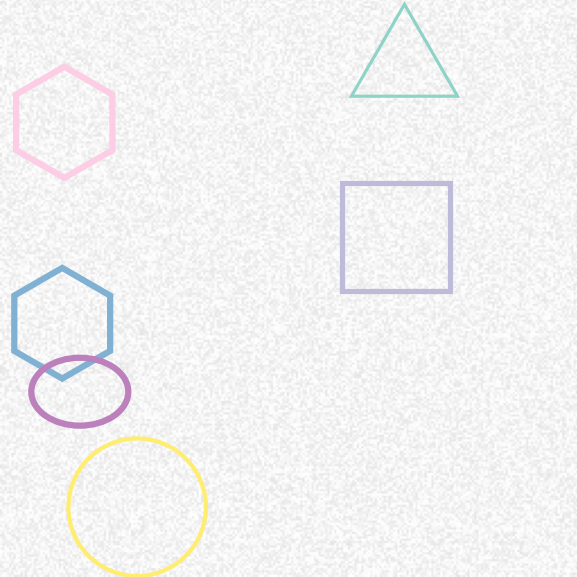[{"shape": "triangle", "thickness": 1.5, "radius": 0.53, "center": [0.7, 0.886]}, {"shape": "square", "thickness": 2.5, "radius": 0.47, "center": [0.686, 0.588]}, {"shape": "hexagon", "thickness": 3, "radius": 0.48, "center": [0.108, 0.439]}, {"shape": "hexagon", "thickness": 3, "radius": 0.48, "center": [0.111, 0.787]}, {"shape": "oval", "thickness": 3, "radius": 0.42, "center": [0.138, 0.321]}, {"shape": "circle", "thickness": 2, "radius": 0.6, "center": [0.238, 0.121]}]